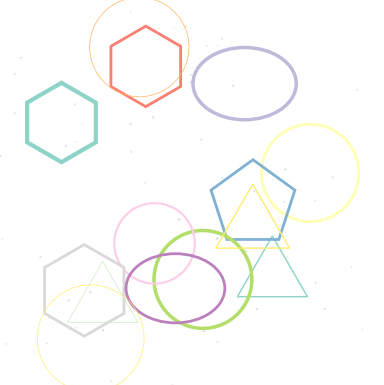[{"shape": "triangle", "thickness": 1, "radius": 0.53, "center": [0.707, 0.282]}, {"shape": "hexagon", "thickness": 3, "radius": 0.51, "center": [0.16, 0.682]}, {"shape": "circle", "thickness": 2, "radius": 0.63, "center": [0.805, 0.551]}, {"shape": "oval", "thickness": 2.5, "radius": 0.67, "center": [0.635, 0.783]}, {"shape": "hexagon", "thickness": 2, "radius": 0.52, "center": [0.379, 0.828]}, {"shape": "pentagon", "thickness": 2, "radius": 0.57, "center": [0.657, 0.471]}, {"shape": "circle", "thickness": 0.5, "radius": 0.64, "center": [0.362, 0.878]}, {"shape": "circle", "thickness": 2.5, "radius": 0.64, "center": [0.527, 0.274]}, {"shape": "circle", "thickness": 1.5, "radius": 0.52, "center": [0.401, 0.368]}, {"shape": "hexagon", "thickness": 2, "radius": 0.59, "center": [0.219, 0.246]}, {"shape": "oval", "thickness": 2, "radius": 0.64, "center": [0.456, 0.251]}, {"shape": "triangle", "thickness": 0.5, "radius": 0.53, "center": [0.267, 0.215]}, {"shape": "triangle", "thickness": 1, "radius": 0.55, "center": [0.656, 0.411]}, {"shape": "circle", "thickness": 0.5, "radius": 0.69, "center": [0.236, 0.121]}]